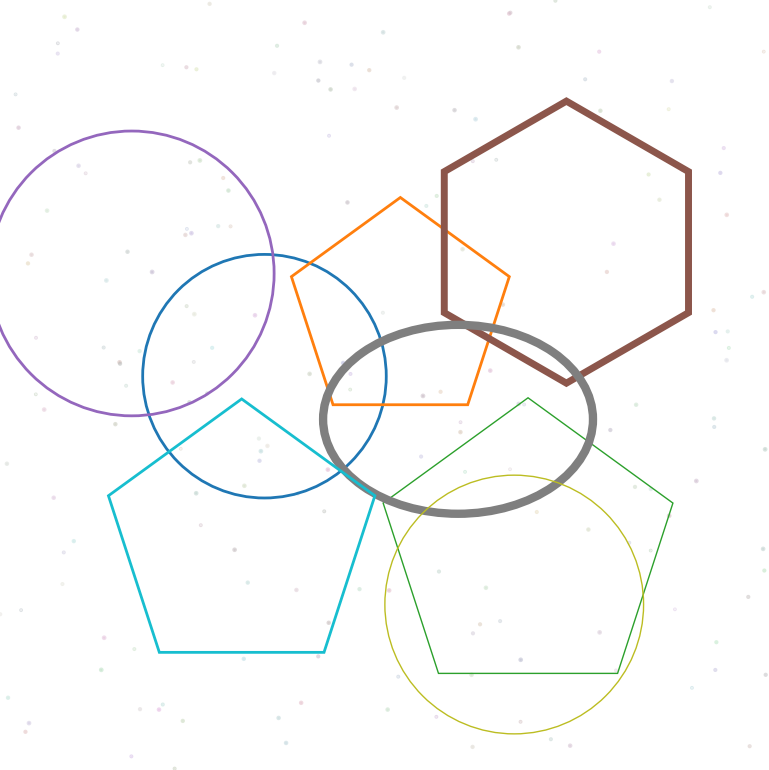[{"shape": "circle", "thickness": 1, "radius": 0.79, "center": [0.343, 0.511]}, {"shape": "pentagon", "thickness": 1, "radius": 0.74, "center": [0.52, 0.595]}, {"shape": "pentagon", "thickness": 0.5, "radius": 0.99, "center": [0.686, 0.286]}, {"shape": "circle", "thickness": 1, "radius": 0.92, "center": [0.171, 0.645]}, {"shape": "hexagon", "thickness": 2.5, "radius": 0.92, "center": [0.736, 0.686]}, {"shape": "oval", "thickness": 3, "radius": 0.88, "center": [0.595, 0.455]}, {"shape": "circle", "thickness": 0.5, "radius": 0.84, "center": [0.668, 0.215]}, {"shape": "pentagon", "thickness": 1, "radius": 0.91, "center": [0.314, 0.3]}]